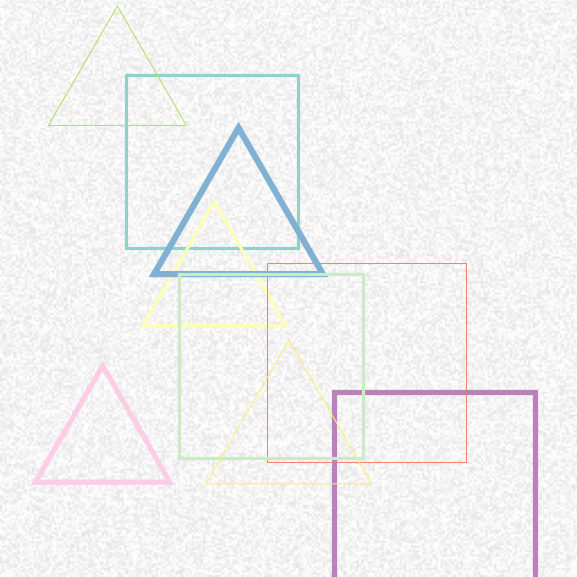[{"shape": "square", "thickness": 1.5, "radius": 0.75, "center": [0.367, 0.72]}, {"shape": "triangle", "thickness": 1.5, "radius": 0.72, "center": [0.371, 0.506]}, {"shape": "square", "thickness": 0.5, "radius": 0.86, "center": [0.634, 0.371]}, {"shape": "triangle", "thickness": 3, "radius": 0.84, "center": [0.413, 0.609]}, {"shape": "triangle", "thickness": 0.5, "radius": 0.69, "center": [0.203, 0.851]}, {"shape": "triangle", "thickness": 2.5, "radius": 0.67, "center": [0.178, 0.231]}, {"shape": "square", "thickness": 2.5, "radius": 0.87, "center": [0.752, 0.146]}, {"shape": "square", "thickness": 1.5, "radius": 0.79, "center": [0.469, 0.365]}, {"shape": "triangle", "thickness": 0.5, "radius": 0.83, "center": [0.5, 0.244]}]